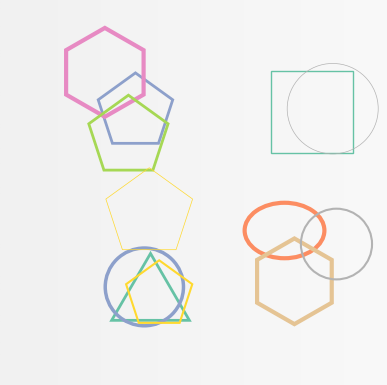[{"shape": "square", "thickness": 1, "radius": 0.53, "center": [0.804, 0.709]}, {"shape": "triangle", "thickness": 2, "radius": 0.58, "center": [0.388, 0.226]}, {"shape": "oval", "thickness": 3, "radius": 0.51, "center": [0.734, 0.401]}, {"shape": "circle", "thickness": 2.5, "radius": 0.5, "center": [0.373, 0.255]}, {"shape": "pentagon", "thickness": 2, "radius": 0.51, "center": [0.35, 0.71]}, {"shape": "hexagon", "thickness": 3, "radius": 0.58, "center": [0.271, 0.812]}, {"shape": "pentagon", "thickness": 2, "radius": 0.54, "center": [0.331, 0.645]}, {"shape": "pentagon", "thickness": 1.5, "radius": 0.45, "center": [0.411, 0.234]}, {"shape": "pentagon", "thickness": 0.5, "radius": 0.59, "center": [0.385, 0.447]}, {"shape": "hexagon", "thickness": 3, "radius": 0.56, "center": [0.76, 0.269]}, {"shape": "circle", "thickness": 1.5, "radius": 0.46, "center": [0.868, 0.366]}, {"shape": "circle", "thickness": 0.5, "radius": 0.59, "center": [0.859, 0.718]}]